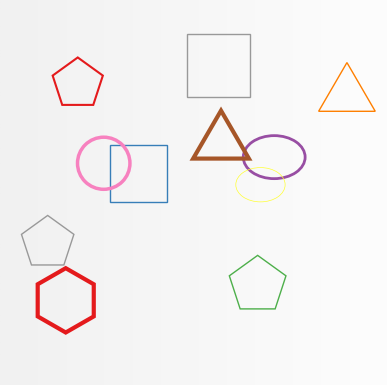[{"shape": "pentagon", "thickness": 1.5, "radius": 0.34, "center": [0.201, 0.783]}, {"shape": "hexagon", "thickness": 3, "radius": 0.42, "center": [0.17, 0.22]}, {"shape": "square", "thickness": 1, "radius": 0.37, "center": [0.357, 0.549]}, {"shape": "pentagon", "thickness": 1, "radius": 0.38, "center": [0.665, 0.26]}, {"shape": "oval", "thickness": 2, "radius": 0.4, "center": [0.708, 0.592]}, {"shape": "triangle", "thickness": 1, "radius": 0.42, "center": [0.895, 0.753]}, {"shape": "oval", "thickness": 0.5, "radius": 0.32, "center": [0.672, 0.52]}, {"shape": "triangle", "thickness": 3, "radius": 0.42, "center": [0.57, 0.63]}, {"shape": "circle", "thickness": 2.5, "radius": 0.34, "center": [0.268, 0.576]}, {"shape": "square", "thickness": 1, "radius": 0.41, "center": [0.564, 0.831]}, {"shape": "pentagon", "thickness": 1, "radius": 0.36, "center": [0.123, 0.369]}]